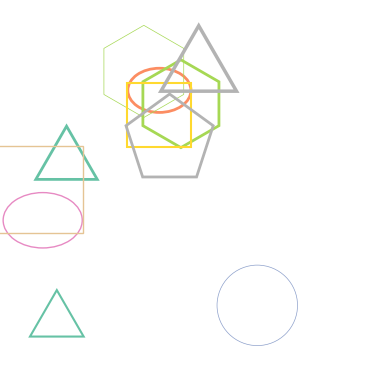[{"shape": "triangle", "thickness": 1.5, "radius": 0.4, "center": [0.148, 0.166]}, {"shape": "triangle", "thickness": 2, "radius": 0.46, "center": [0.173, 0.58]}, {"shape": "oval", "thickness": 2, "radius": 0.41, "center": [0.414, 0.765]}, {"shape": "circle", "thickness": 0.5, "radius": 0.52, "center": [0.668, 0.207]}, {"shape": "oval", "thickness": 1, "radius": 0.51, "center": [0.111, 0.428]}, {"shape": "hexagon", "thickness": 0.5, "radius": 0.6, "center": [0.374, 0.814]}, {"shape": "hexagon", "thickness": 2, "radius": 0.57, "center": [0.47, 0.731]}, {"shape": "square", "thickness": 1.5, "radius": 0.42, "center": [0.412, 0.702]}, {"shape": "square", "thickness": 1, "radius": 0.56, "center": [0.104, 0.508]}, {"shape": "pentagon", "thickness": 2, "radius": 0.6, "center": [0.441, 0.637]}, {"shape": "triangle", "thickness": 2.5, "radius": 0.57, "center": [0.516, 0.82]}]